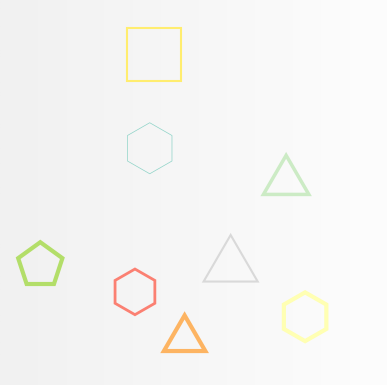[{"shape": "hexagon", "thickness": 0.5, "radius": 0.33, "center": [0.386, 0.615]}, {"shape": "hexagon", "thickness": 3, "radius": 0.32, "center": [0.787, 0.177]}, {"shape": "hexagon", "thickness": 2, "radius": 0.3, "center": [0.348, 0.242]}, {"shape": "triangle", "thickness": 3, "radius": 0.31, "center": [0.476, 0.119]}, {"shape": "pentagon", "thickness": 3, "radius": 0.3, "center": [0.104, 0.311]}, {"shape": "triangle", "thickness": 1.5, "radius": 0.4, "center": [0.595, 0.309]}, {"shape": "triangle", "thickness": 2.5, "radius": 0.34, "center": [0.738, 0.529]}, {"shape": "square", "thickness": 1.5, "radius": 0.35, "center": [0.397, 0.858]}]